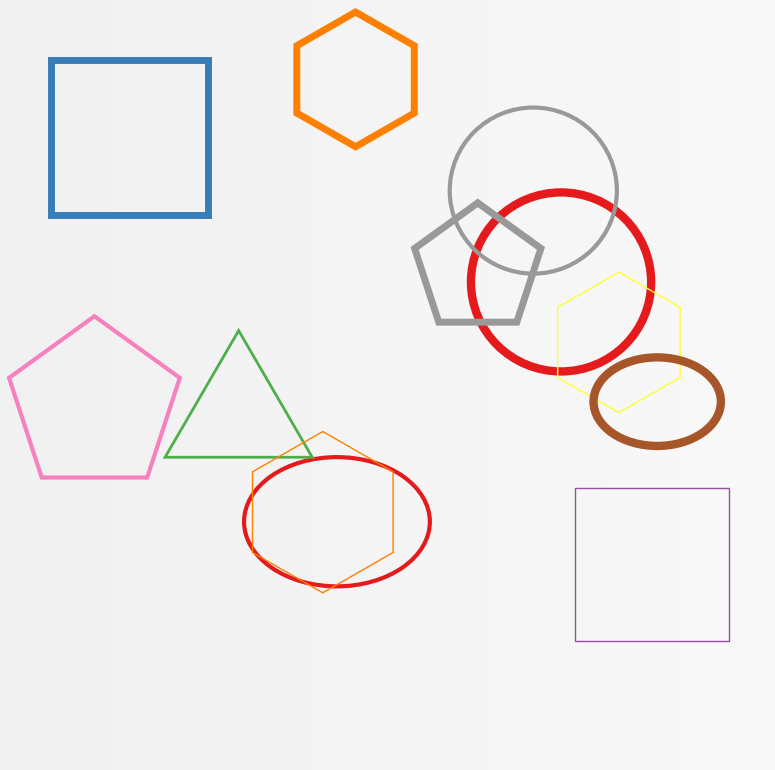[{"shape": "oval", "thickness": 1.5, "radius": 0.6, "center": [0.435, 0.322]}, {"shape": "circle", "thickness": 3, "radius": 0.58, "center": [0.724, 0.634]}, {"shape": "square", "thickness": 2.5, "radius": 0.51, "center": [0.168, 0.822]}, {"shape": "triangle", "thickness": 1, "radius": 0.55, "center": [0.308, 0.461]}, {"shape": "square", "thickness": 0.5, "radius": 0.5, "center": [0.841, 0.267]}, {"shape": "hexagon", "thickness": 0.5, "radius": 0.52, "center": [0.416, 0.335]}, {"shape": "hexagon", "thickness": 2.5, "radius": 0.44, "center": [0.459, 0.897]}, {"shape": "hexagon", "thickness": 0.5, "radius": 0.46, "center": [0.799, 0.555]}, {"shape": "oval", "thickness": 3, "radius": 0.41, "center": [0.848, 0.478]}, {"shape": "pentagon", "thickness": 1.5, "radius": 0.58, "center": [0.122, 0.474]}, {"shape": "pentagon", "thickness": 2.5, "radius": 0.43, "center": [0.616, 0.651]}, {"shape": "circle", "thickness": 1.5, "radius": 0.54, "center": [0.688, 0.752]}]